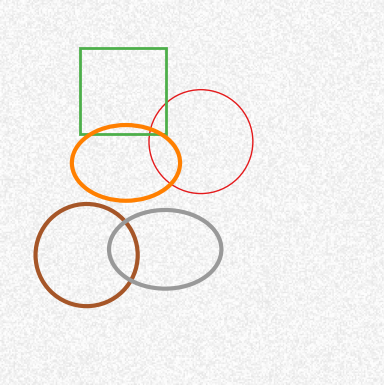[{"shape": "circle", "thickness": 1, "radius": 0.67, "center": [0.522, 0.632]}, {"shape": "square", "thickness": 2, "radius": 0.56, "center": [0.319, 0.764]}, {"shape": "oval", "thickness": 3, "radius": 0.7, "center": [0.327, 0.577]}, {"shape": "circle", "thickness": 3, "radius": 0.66, "center": [0.225, 0.337]}, {"shape": "oval", "thickness": 3, "radius": 0.73, "center": [0.429, 0.352]}]